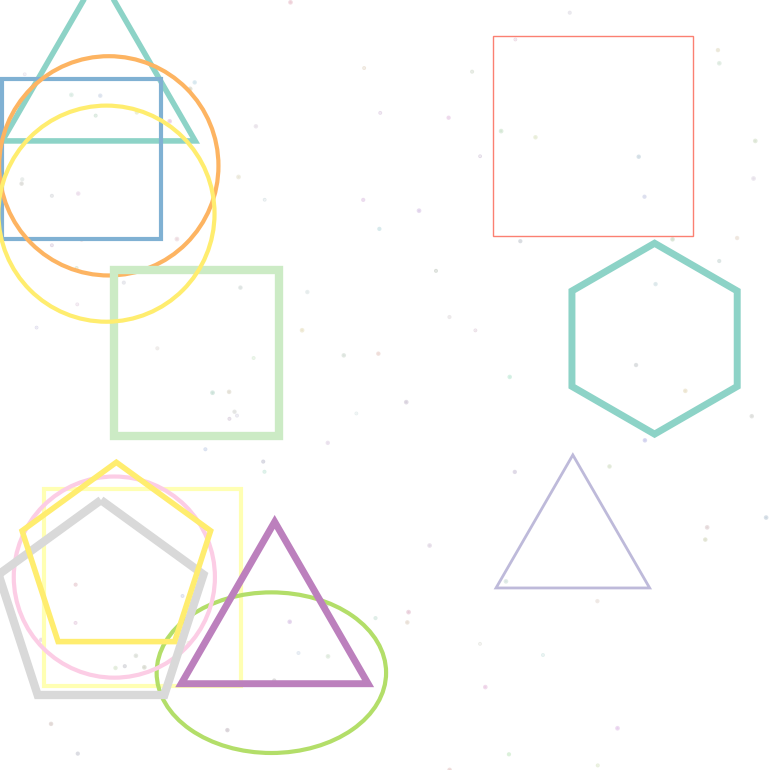[{"shape": "hexagon", "thickness": 2.5, "radius": 0.62, "center": [0.85, 0.56]}, {"shape": "triangle", "thickness": 2, "radius": 0.72, "center": [0.128, 0.889]}, {"shape": "square", "thickness": 1.5, "radius": 0.64, "center": [0.185, 0.237]}, {"shape": "triangle", "thickness": 1, "radius": 0.58, "center": [0.744, 0.294]}, {"shape": "square", "thickness": 0.5, "radius": 0.65, "center": [0.77, 0.823]}, {"shape": "square", "thickness": 1.5, "radius": 0.52, "center": [0.106, 0.793]}, {"shape": "circle", "thickness": 1.5, "radius": 0.71, "center": [0.141, 0.785]}, {"shape": "oval", "thickness": 1.5, "radius": 0.74, "center": [0.352, 0.126]}, {"shape": "circle", "thickness": 1.5, "radius": 0.65, "center": [0.148, 0.251]}, {"shape": "pentagon", "thickness": 3, "radius": 0.7, "center": [0.131, 0.211]}, {"shape": "triangle", "thickness": 2.5, "radius": 0.7, "center": [0.357, 0.182]}, {"shape": "square", "thickness": 3, "radius": 0.54, "center": [0.255, 0.541]}, {"shape": "pentagon", "thickness": 2, "radius": 0.64, "center": [0.151, 0.271]}, {"shape": "circle", "thickness": 1.5, "radius": 0.7, "center": [0.138, 0.723]}]